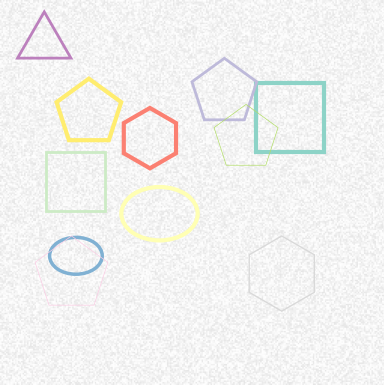[{"shape": "square", "thickness": 3, "radius": 0.44, "center": [0.753, 0.695]}, {"shape": "oval", "thickness": 3, "radius": 0.5, "center": [0.414, 0.445]}, {"shape": "pentagon", "thickness": 2, "radius": 0.44, "center": [0.583, 0.76]}, {"shape": "hexagon", "thickness": 3, "radius": 0.39, "center": [0.389, 0.641]}, {"shape": "oval", "thickness": 2.5, "radius": 0.34, "center": [0.197, 0.336]}, {"shape": "pentagon", "thickness": 0.5, "radius": 0.44, "center": [0.639, 0.641]}, {"shape": "pentagon", "thickness": 0.5, "radius": 0.5, "center": [0.186, 0.288]}, {"shape": "hexagon", "thickness": 1, "radius": 0.49, "center": [0.732, 0.289]}, {"shape": "triangle", "thickness": 2, "radius": 0.4, "center": [0.115, 0.889]}, {"shape": "square", "thickness": 2, "radius": 0.38, "center": [0.196, 0.528]}, {"shape": "pentagon", "thickness": 3, "radius": 0.44, "center": [0.231, 0.707]}]